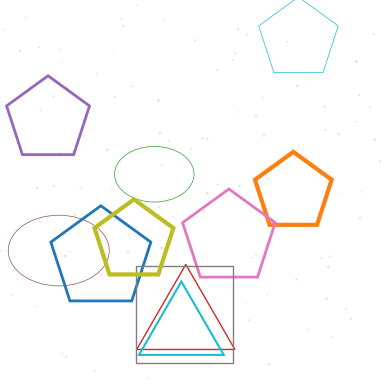[{"shape": "pentagon", "thickness": 2, "radius": 0.68, "center": [0.262, 0.329]}, {"shape": "pentagon", "thickness": 3, "radius": 0.52, "center": [0.762, 0.501]}, {"shape": "oval", "thickness": 0.5, "radius": 0.52, "center": [0.401, 0.547]}, {"shape": "triangle", "thickness": 1, "radius": 0.74, "center": [0.483, 0.166]}, {"shape": "pentagon", "thickness": 2, "radius": 0.57, "center": [0.125, 0.69]}, {"shape": "oval", "thickness": 0.5, "radius": 0.66, "center": [0.153, 0.349]}, {"shape": "pentagon", "thickness": 2, "radius": 0.63, "center": [0.595, 0.383]}, {"shape": "square", "thickness": 1, "radius": 0.63, "center": [0.48, 0.183]}, {"shape": "pentagon", "thickness": 3, "radius": 0.54, "center": [0.348, 0.374]}, {"shape": "triangle", "thickness": 1.5, "radius": 0.64, "center": [0.471, 0.142]}, {"shape": "pentagon", "thickness": 0.5, "radius": 0.54, "center": [0.775, 0.899]}]